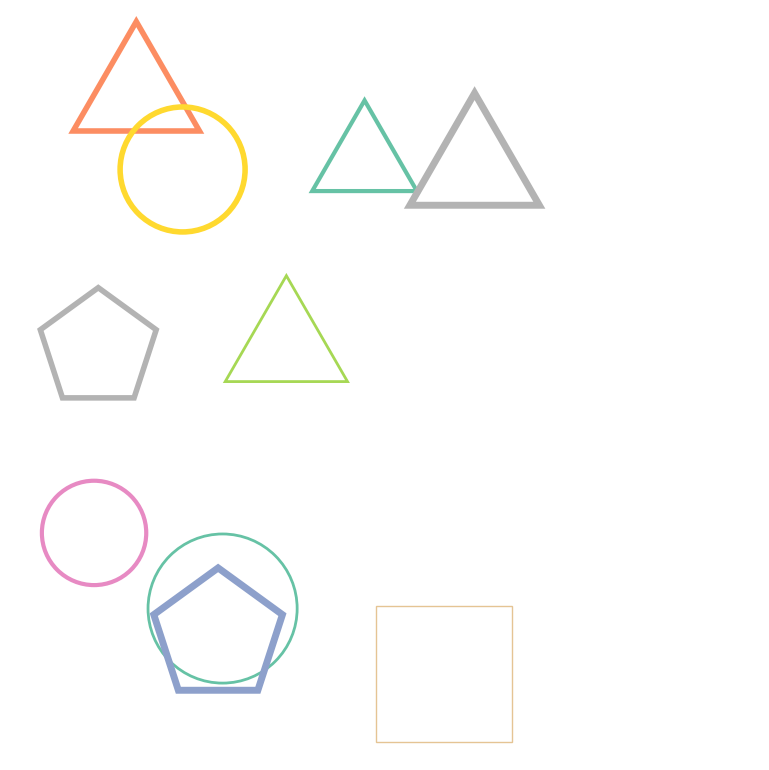[{"shape": "triangle", "thickness": 1.5, "radius": 0.39, "center": [0.473, 0.791]}, {"shape": "circle", "thickness": 1, "radius": 0.48, "center": [0.289, 0.21]}, {"shape": "triangle", "thickness": 2, "radius": 0.47, "center": [0.177, 0.877]}, {"shape": "pentagon", "thickness": 2.5, "radius": 0.44, "center": [0.283, 0.175]}, {"shape": "circle", "thickness": 1.5, "radius": 0.34, "center": [0.122, 0.308]}, {"shape": "triangle", "thickness": 1, "radius": 0.46, "center": [0.372, 0.55]}, {"shape": "circle", "thickness": 2, "radius": 0.41, "center": [0.237, 0.78]}, {"shape": "square", "thickness": 0.5, "radius": 0.44, "center": [0.576, 0.124]}, {"shape": "pentagon", "thickness": 2, "radius": 0.4, "center": [0.128, 0.547]}, {"shape": "triangle", "thickness": 2.5, "radius": 0.49, "center": [0.616, 0.782]}]